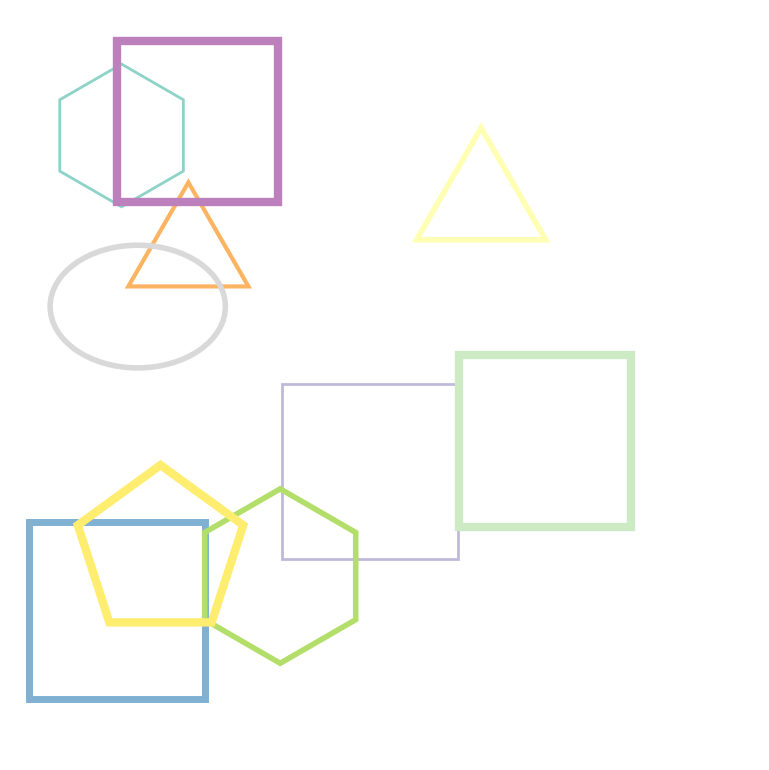[{"shape": "hexagon", "thickness": 1, "radius": 0.46, "center": [0.158, 0.824]}, {"shape": "triangle", "thickness": 2, "radius": 0.48, "center": [0.625, 0.737]}, {"shape": "square", "thickness": 1, "radius": 0.57, "center": [0.481, 0.388]}, {"shape": "square", "thickness": 2.5, "radius": 0.57, "center": [0.152, 0.207]}, {"shape": "triangle", "thickness": 1.5, "radius": 0.45, "center": [0.245, 0.673]}, {"shape": "hexagon", "thickness": 2, "radius": 0.57, "center": [0.364, 0.252]}, {"shape": "oval", "thickness": 2, "radius": 0.57, "center": [0.179, 0.602]}, {"shape": "square", "thickness": 3, "radius": 0.52, "center": [0.257, 0.843]}, {"shape": "square", "thickness": 3, "radius": 0.56, "center": [0.708, 0.428]}, {"shape": "pentagon", "thickness": 3, "radius": 0.56, "center": [0.208, 0.283]}]